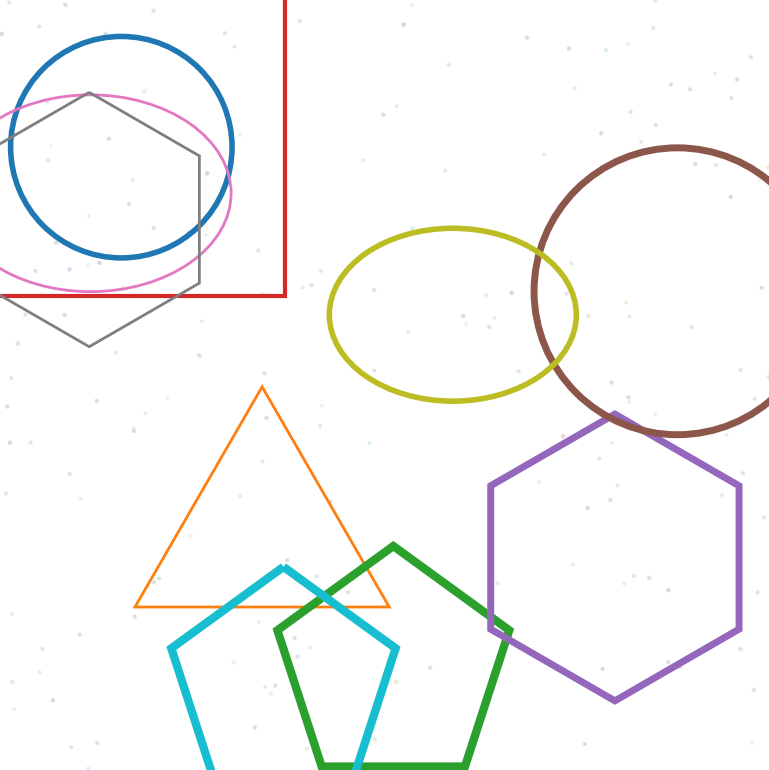[{"shape": "circle", "thickness": 2, "radius": 0.72, "center": [0.158, 0.809]}, {"shape": "triangle", "thickness": 1, "radius": 0.95, "center": [0.34, 0.307]}, {"shape": "pentagon", "thickness": 3, "radius": 0.79, "center": [0.511, 0.133]}, {"shape": "square", "thickness": 1.5, "radius": 0.98, "center": [0.174, 0.811]}, {"shape": "hexagon", "thickness": 2.5, "radius": 0.93, "center": [0.799, 0.276]}, {"shape": "circle", "thickness": 2.5, "radius": 0.93, "center": [0.88, 0.622]}, {"shape": "oval", "thickness": 1, "radius": 0.91, "center": [0.118, 0.749]}, {"shape": "hexagon", "thickness": 1, "radius": 0.83, "center": [0.116, 0.715]}, {"shape": "oval", "thickness": 2, "radius": 0.8, "center": [0.588, 0.591]}, {"shape": "pentagon", "thickness": 3, "radius": 0.77, "center": [0.368, 0.111]}]